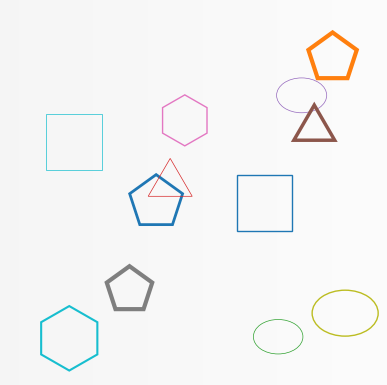[{"shape": "square", "thickness": 1, "radius": 0.36, "center": [0.682, 0.473]}, {"shape": "pentagon", "thickness": 2, "radius": 0.36, "center": [0.403, 0.475]}, {"shape": "pentagon", "thickness": 3, "radius": 0.33, "center": [0.858, 0.85]}, {"shape": "oval", "thickness": 0.5, "radius": 0.32, "center": [0.718, 0.125]}, {"shape": "triangle", "thickness": 0.5, "radius": 0.33, "center": [0.439, 0.523]}, {"shape": "oval", "thickness": 0.5, "radius": 0.32, "center": [0.778, 0.752]}, {"shape": "triangle", "thickness": 2.5, "radius": 0.3, "center": [0.811, 0.666]}, {"shape": "hexagon", "thickness": 1, "radius": 0.33, "center": [0.477, 0.687]}, {"shape": "pentagon", "thickness": 3, "radius": 0.31, "center": [0.334, 0.247]}, {"shape": "oval", "thickness": 1, "radius": 0.43, "center": [0.891, 0.187]}, {"shape": "hexagon", "thickness": 1.5, "radius": 0.42, "center": [0.179, 0.121]}, {"shape": "square", "thickness": 0.5, "radius": 0.36, "center": [0.191, 0.632]}]